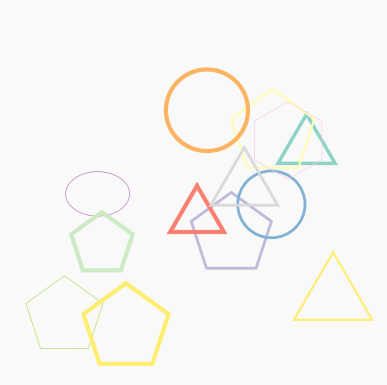[{"shape": "triangle", "thickness": 2.5, "radius": 0.43, "center": [0.791, 0.618]}, {"shape": "pentagon", "thickness": 1.5, "radius": 0.56, "center": [0.704, 0.656]}, {"shape": "pentagon", "thickness": 2, "radius": 0.54, "center": [0.597, 0.391]}, {"shape": "triangle", "thickness": 3, "radius": 0.4, "center": [0.509, 0.437]}, {"shape": "circle", "thickness": 2, "radius": 0.43, "center": [0.7, 0.469]}, {"shape": "circle", "thickness": 3, "radius": 0.53, "center": [0.534, 0.714]}, {"shape": "pentagon", "thickness": 0.5, "radius": 0.52, "center": [0.166, 0.179]}, {"shape": "hexagon", "thickness": 0.5, "radius": 0.5, "center": [0.743, 0.635]}, {"shape": "triangle", "thickness": 2, "radius": 0.5, "center": [0.63, 0.517]}, {"shape": "oval", "thickness": 0.5, "radius": 0.41, "center": [0.252, 0.496]}, {"shape": "pentagon", "thickness": 3, "radius": 0.42, "center": [0.263, 0.365]}, {"shape": "triangle", "thickness": 1.5, "radius": 0.58, "center": [0.86, 0.228]}, {"shape": "pentagon", "thickness": 3, "radius": 0.58, "center": [0.325, 0.148]}]